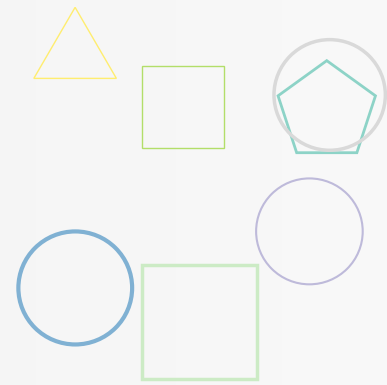[{"shape": "pentagon", "thickness": 2, "radius": 0.66, "center": [0.843, 0.71]}, {"shape": "circle", "thickness": 1.5, "radius": 0.69, "center": [0.798, 0.399]}, {"shape": "circle", "thickness": 3, "radius": 0.73, "center": [0.194, 0.252]}, {"shape": "square", "thickness": 1, "radius": 0.53, "center": [0.472, 0.723]}, {"shape": "circle", "thickness": 2.5, "radius": 0.72, "center": [0.851, 0.753]}, {"shape": "square", "thickness": 2.5, "radius": 0.74, "center": [0.516, 0.164]}, {"shape": "triangle", "thickness": 1, "radius": 0.62, "center": [0.194, 0.858]}]